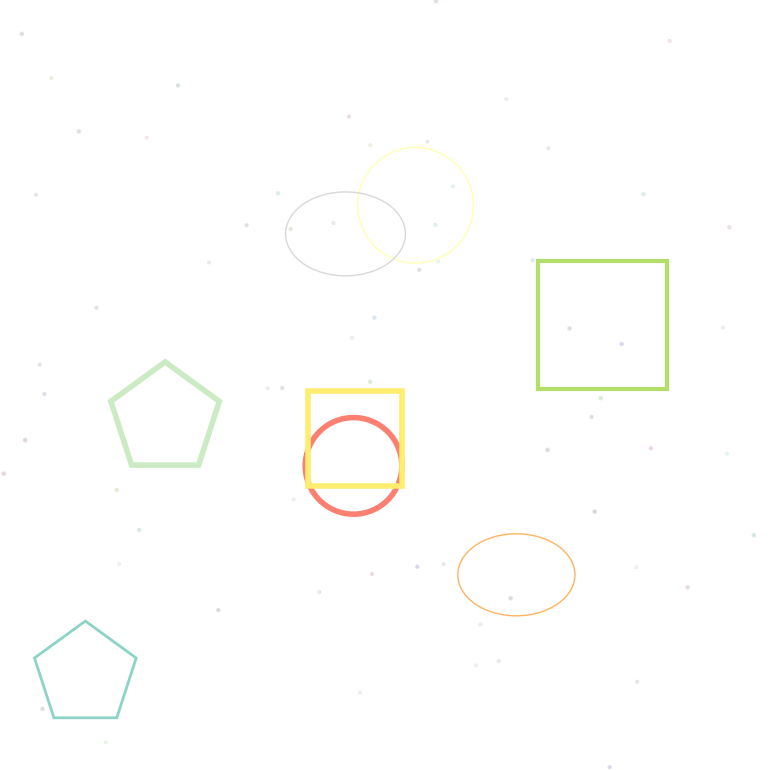[{"shape": "pentagon", "thickness": 1, "radius": 0.35, "center": [0.111, 0.124]}, {"shape": "circle", "thickness": 0.5, "radius": 0.38, "center": [0.54, 0.733]}, {"shape": "circle", "thickness": 2, "radius": 0.31, "center": [0.459, 0.395]}, {"shape": "oval", "thickness": 0.5, "radius": 0.38, "center": [0.671, 0.253]}, {"shape": "square", "thickness": 1.5, "radius": 0.42, "center": [0.783, 0.578]}, {"shape": "oval", "thickness": 0.5, "radius": 0.39, "center": [0.449, 0.696]}, {"shape": "pentagon", "thickness": 2, "radius": 0.37, "center": [0.214, 0.456]}, {"shape": "square", "thickness": 2, "radius": 0.31, "center": [0.461, 0.43]}]